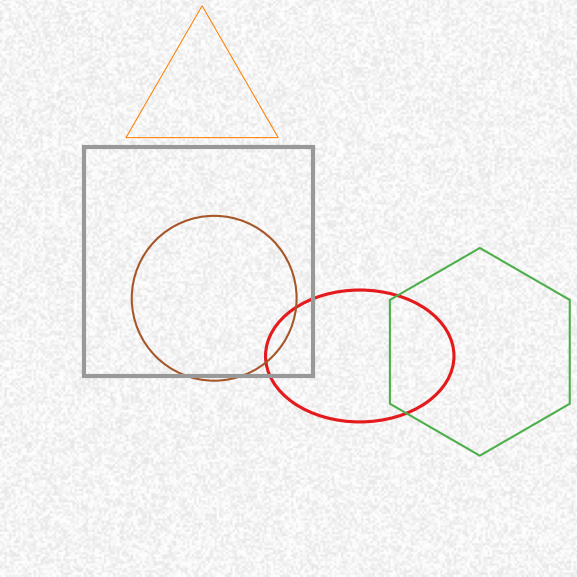[{"shape": "oval", "thickness": 1.5, "radius": 0.82, "center": [0.623, 0.383]}, {"shape": "hexagon", "thickness": 1, "radius": 0.9, "center": [0.831, 0.39]}, {"shape": "triangle", "thickness": 0.5, "radius": 0.76, "center": [0.35, 0.837]}, {"shape": "circle", "thickness": 1, "radius": 0.71, "center": [0.371, 0.483]}, {"shape": "square", "thickness": 2, "radius": 0.99, "center": [0.343, 0.547]}]